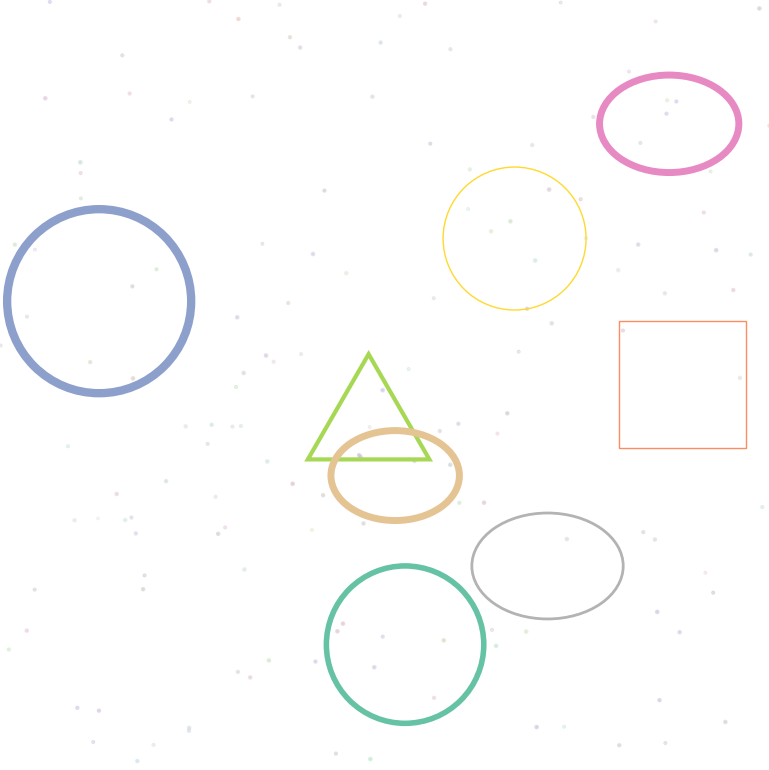[{"shape": "circle", "thickness": 2, "radius": 0.51, "center": [0.526, 0.163]}, {"shape": "square", "thickness": 0.5, "radius": 0.41, "center": [0.886, 0.501]}, {"shape": "circle", "thickness": 3, "radius": 0.6, "center": [0.129, 0.609]}, {"shape": "oval", "thickness": 2.5, "radius": 0.45, "center": [0.869, 0.839]}, {"shape": "triangle", "thickness": 1.5, "radius": 0.46, "center": [0.479, 0.449]}, {"shape": "circle", "thickness": 0.5, "radius": 0.46, "center": [0.668, 0.69]}, {"shape": "oval", "thickness": 2.5, "radius": 0.42, "center": [0.513, 0.382]}, {"shape": "oval", "thickness": 1, "radius": 0.49, "center": [0.711, 0.265]}]